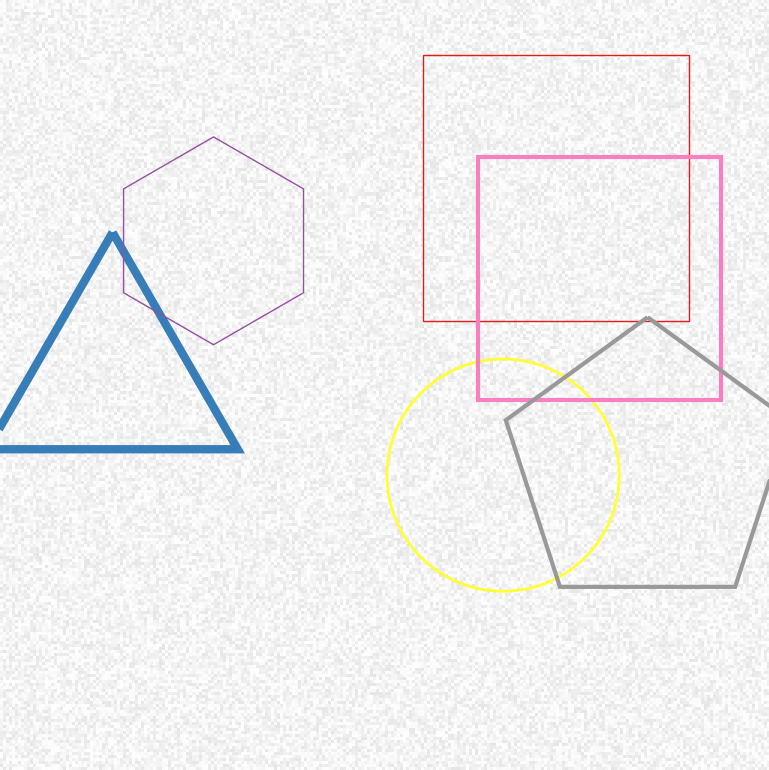[{"shape": "square", "thickness": 0.5, "radius": 0.86, "center": [0.723, 0.755]}, {"shape": "triangle", "thickness": 3, "radius": 0.94, "center": [0.146, 0.51]}, {"shape": "hexagon", "thickness": 0.5, "radius": 0.67, "center": [0.277, 0.687]}, {"shape": "circle", "thickness": 1, "radius": 0.75, "center": [0.653, 0.383]}, {"shape": "square", "thickness": 1.5, "radius": 0.79, "center": [0.779, 0.639]}, {"shape": "pentagon", "thickness": 1.5, "radius": 0.97, "center": [0.841, 0.394]}]